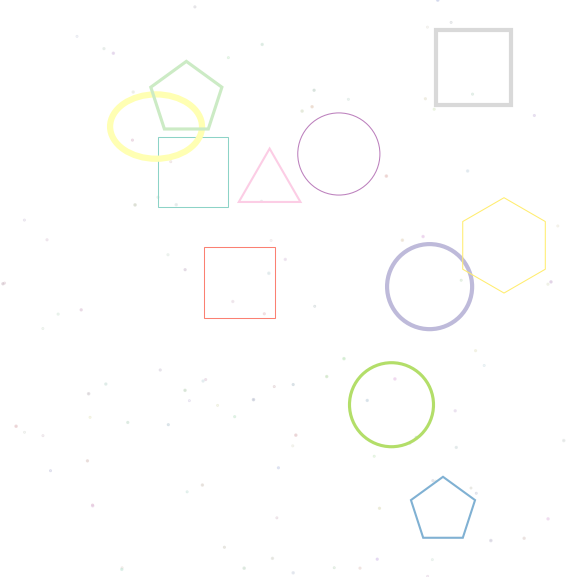[{"shape": "square", "thickness": 0.5, "radius": 0.31, "center": [0.334, 0.701]}, {"shape": "oval", "thickness": 3, "radius": 0.4, "center": [0.27, 0.78]}, {"shape": "circle", "thickness": 2, "radius": 0.37, "center": [0.744, 0.503]}, {"shape": "square", "thickness": 0.5, "radius": 0.31, "center": [0.415, 0.51]}, {"shape": "pentagon", "thickness": 1, "radius": 0.29, "center": [0.767, 0.115]}, {"shape": "circle", "thickness": 1.5, "radius": 0.36, "center": [0.678, 0.298]}, {"shape": "triangle", "thickness": 1, "radius": 0.31, "center": [0.467, 0.68]}, {"shape": "square", "thickness": 2, "radius": 0.33, "center": [0.82, 0.883]}, {"shape": "circle", "thickness": 0.5, "radius": 0.36, "center": [0.587, 0.732]}, {"shape": "pentagon", "thickness": 1.5, "radius": 0.32, "center": [0.323, 0.828]}, {"shape": "hexagon", "thickness": 0.5, "radius": 0.41, "center": [0.873, 0.574]}]